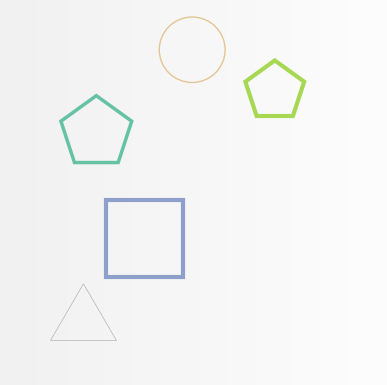[{"shape": "pentagon", "thickness": 2.5, "radius": 0.48, "center": [0.249, 0.656]}, {"shape": "square", "thickness": 3, "radius": 0.5, "center": [0.373, 0.379]}, {"shape": "pentagon", "thickness": 3, "radius": 0.4, "center": [0.709, 0.763]}, {"shape": "circle", "thickness": 1, "radius": 0.42, "center": [0.496, 0.871]}, {"shape": "triangle", "thickness": 0.5, "radius": 0.49, "center": [0.215, 0.165]}]